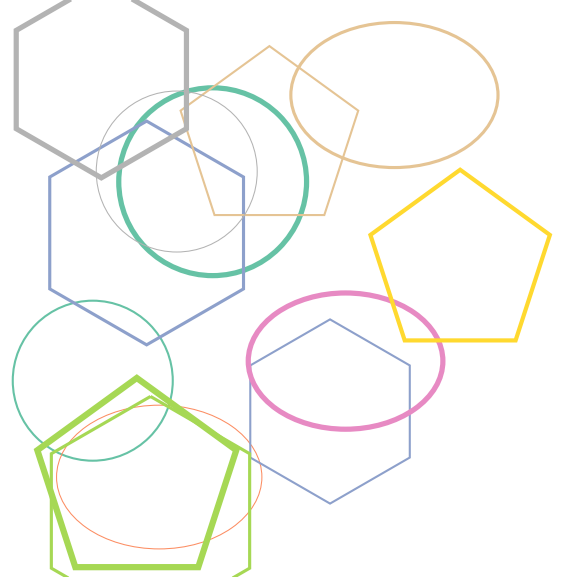[{"shape": "circle", "thickness": 2.5, "radius": 0.81, "center": [0.368, 0.684]}, {"shape": "circle", "thickness": 1, "radius": 0.69, "center": [0.161, 0.34]}, {"shape": "oval", "thickness": 0.5, "radius": 0.89, "center": [0.276, 0.173]}, {"shape": "hexagon", "thickness": 1, "radius": 0.8, "center": [0.571, 0.287]}, {"shape": "hexagon", "thickness": 1.5, "radius": 0.97, "center": [0.254, 0.596]}, {"shape": "oval", "thickness": 2.5, "radius": 0.84, "center": [0.598, 0.374]}, {"shape": "hexagon", "thickness": 1.5, "radius": 0.99, "center": [0.261, 0.114]}, {"shape": "pentagon", "thickness": 3, "radius": 0.91, "center": [0.237, 0.164]}, {"shape": "pentagon", "thickness": 2, "radius": 0.82, "center": [0.797, 0.542]}, {"shape": "oval", "thickness": 1.5, "radius": 0.9, "center": [0.683, 0.835]}, {"shape": "pentagon", "thickness": 1, "radius": 0.81, "center": [0.467, 0.758]}, {"shape": "hexagon", "thickness": 2.5, "radius": 0.85, "center": [0.175, 0.861]}, {"shape": "circle", "thickness": 0.5, "radius": 0.7, "center": [0.306, 0.702]}]